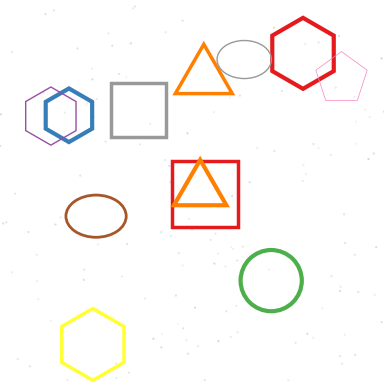[{"shape": "hexagon", "thickness": 3, "radius": 0.46, "center": [0.787, 0.861]}, {"shape": "square", "thickness": 2.5, "radius": 0.43, "center": [0.533, 0.496]}, {"shape": "hexagon", "thickness": 3, "radius": 0.35, "center": [0.179, 0.701]}, {"shape": "circle", "thickness": 3, "radius": 0.4, "center": [0.704, 0.271]}, {"shape": "hexagon", "thickness": 1, "radius": 0.38, "center": [0.132, 0.699]}, {"shape": "triangle", "thickness": 2.5, "radius": 0.43, "center": [0.529, 0.8]}, {"shape": "triangle", "thickness": 3, "radius": 0.39, "center": [0.52, 0.506]}, {"shape": "hexagon", "thickness": 2.5, "radius": 0.47, "center": [0.241, 0.105]}, {"shape": "oval", "thickness": 2, "radius": 0.39, "center": [0.249, 0.438]}, {"shape": "pentagon", "thickness": 0.5, "radius": 0.35, "center": [0.887, 0.796]}, {"shape": "square", "thickness": 2.5, "radius": 0.35, "center": [0.359, 0.715]}, {"shape": "oval", "thickness": 1, "radius": 0.35, "center": [0.634, 0.845]}]